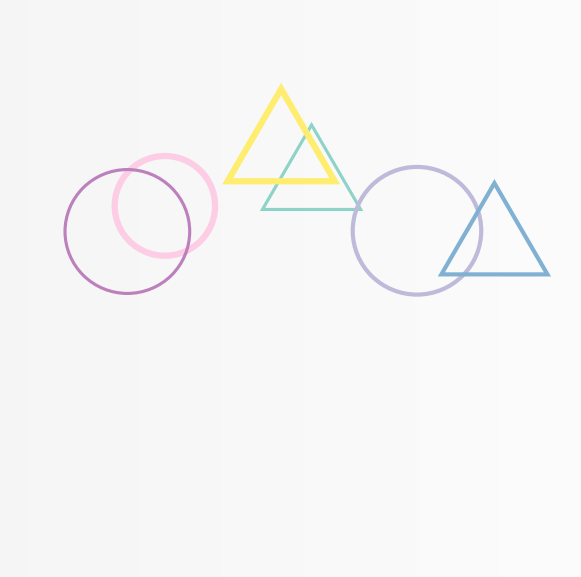[{"shape": "triangle", "thickness": 1.5, "radius": 0.49, "center": [0.536, 0.685]}, {"shape": "circle", "thickness": 2, "radius": 0.55, "center": [0.717, 0.6]}, {"shape": "triangle", "thickness": 2, "radius": 0.53, "center": [0.851, 0.577]}, {"shape": "circle", "thickness": 3, "radius": 0.43, "center": [0.284, 0.643]}, {"shape": "circle", "thickness": 1.5, "radius": 0.54, "center": [0.219, 0.598]}, {"shape": "triangle", "thickness": 3, "radius": 0.53, "center": [0.484, 0.738]}]